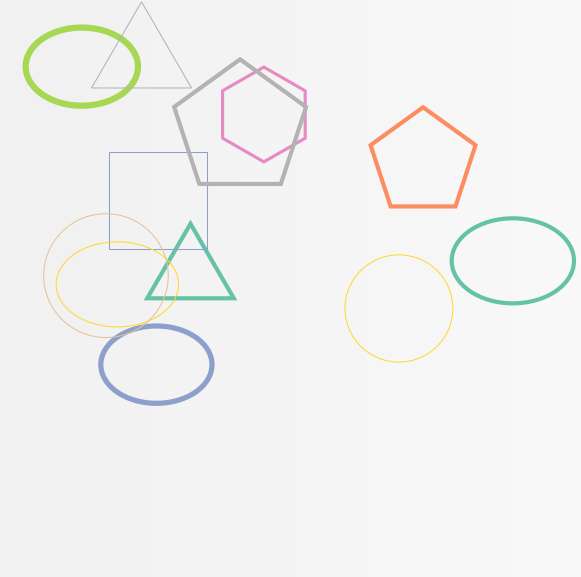[{"shape": "oval", "thickness": 2, "radius": 0.53, "center": [0.882, 0.547]}, {"shape": "triangle", "thickness": 2, "radius": 0.43, "center": [0.328, 0.526]}, {"shape": "pentagon", "thickness": 2, "radius": 0.47, "center": [0.728, 0.718]}, {"shape": "square", "thickness": 0.5, "radius": 0.42, "center": [0.271, 0.652]}, {"shape": "oval", "thickness": 2.5, "radius": 0.48, "center": [0.269, 0.368]}, {"shape": "hexagon", "thickness": 1.5, "radius": 0.41, "center": [0.454, 0.801]}, {"shape": "oval", "thickness": 3, "radius": 0.48, "center": [0.141, 0.884]}, {"shape": "circle", "thickness": 0.5, "radius": 0.46, "center": [0.686, 0.465]}, {"shape": "oval", "thickness": 0.5, "radius": 0.53, "center": [0.202, 0.507]}, {"shape": "circle", "thickness": 0.5, "radius": 0.54, "center": [0.182, 0.522]}, {"shape": "pentagon", "thickness": 2, "radius": 0.6, "center": [0.413, 0.777]}, {"shape": "triangle", "thickness": 0.5, "radius": 0.5, "center": [0.243, 0.896]}]